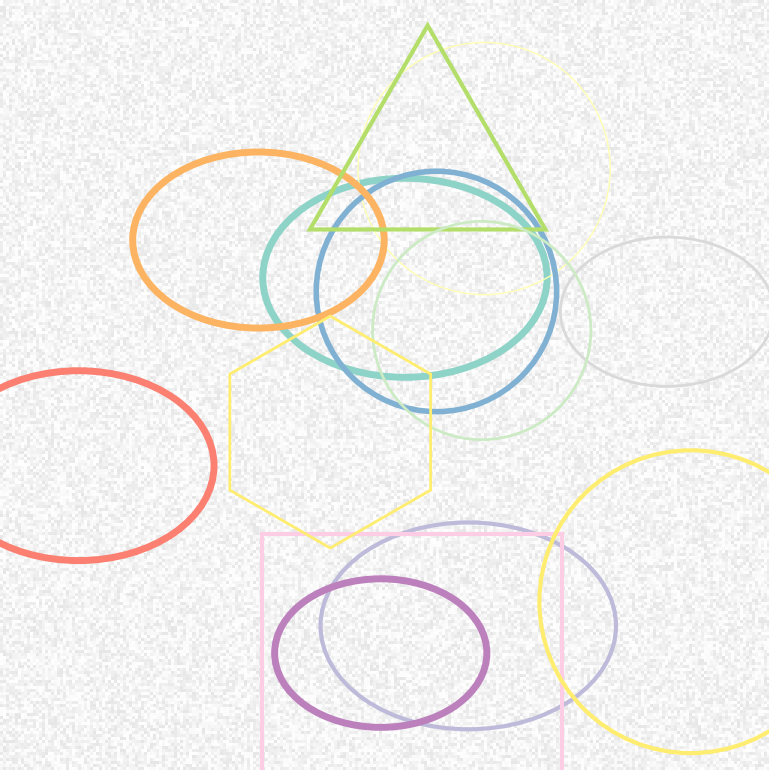[{"shape": "oval", "thickness": 2.5, "radius": 0.92, "center": [0.526, 0.639]}, {"shape": "circle", "thickness": 0.5, "radius": 0.82, "center": [0.629, 0.781]}, {"shape": "oval", "thickness": 1.5, "radius": 0.96, "center": [0.608, 0.187]}, {"shape": "oval", "thickness": 2.5, "radius": 0.88, "center": [0.102, 0.395]}, {"shape": "circle", "thickness": 2, "radius": 0.78, "center": [0.567, 0.622]}, {"shape": "oval", "thickness": 2.5, "radius": 0.82, "center": [0.336, 0.688]}, {"shape": "triangle", "thickness": 1.5, "radius": 0.88, "center": [0.555, 0.79]}, {"shape": "square", "thickness": 1.5, "radius": 0.97, "center": [0.535, 0.112]}, {"shape": "oval", "thickness": 1, "radius": 0.69, "center": [0.866, 0.595]}, {"shape": "oval", "thickness": 2.5, "radius": 0.69, "center": [0.494, 0.152]}, {"shape": "circle", "thickness": 1, "radius": 0.71, "center": [0.626, 0.571]}, {"shape": "circle", "thickness": 1.5, "radius": 0.98, "center": [0.897, 0.219]}, {"shape": "hexagon", "thickness": 1, "radius": 0.75, "center": [0.429, 0.439]}]